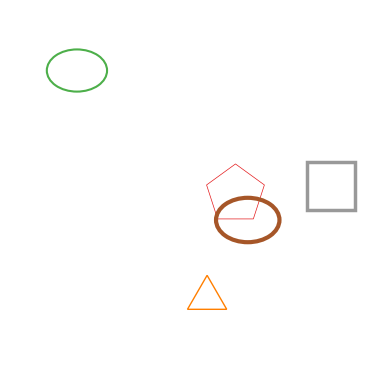[{"shape": "pentagon", "thickness": 0.5, "radius": 0.39, "center": [0.612, 0.495]}, {"shape": "oval", "thickness": 1.5, "radius": 0.39, "center": [0.2, 0.817]}, {"shape": "triangle", "thickness": 1, "radius": 0.29, "center": [0.538, 0.226]}, {"shape": "oval", "thickness": 3, "radius": 0.41, "center": [0.643, 0.429]}, {"shape": "square", "thickness": 2.5, "radius": 0.31, "center": [0.861, 0.518]}]